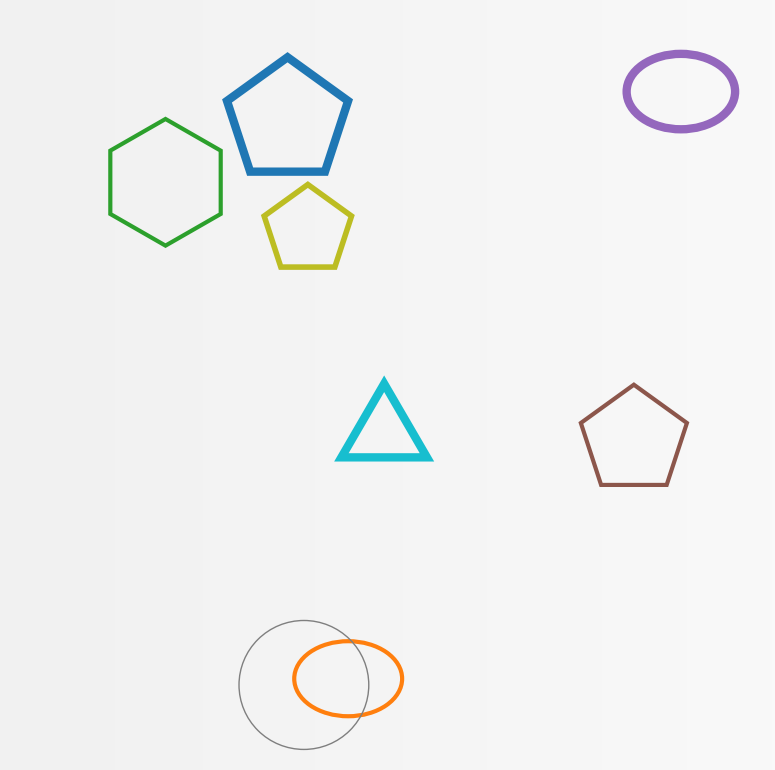[{"shape": "pentagon", "thickness": 3, "radius": 0.41, "center": [0.371, 0.844]}, {"shape": "oval", "thickness": 1.5, "radius": 0.35, "center": [0.449, 0.119]}, {"shape": "hexagon", "thickness": 1.5, "radius": 0.41, "center": [0.214, 0.763]}, {"shape": "oval", "thickness": 3, "radius": 0.35, "center": [0.879, 0.881]}, {"shape": "pentagon", "thickness": 1.5, "radius": 0.36, "center": [0.818, 0.428]}, {"shape": "circle", "thickness": 0.5, "radius": 0.42, "center": [0.392, 0.11]}, {"shape": "pentagon", "thickness": 2, "radius": 0.3, "center": [0.397, 0.701]}, {"shape": "triangle", "thickness": 3, "radius": 0.32, "center": [0.496, 0.438]}]